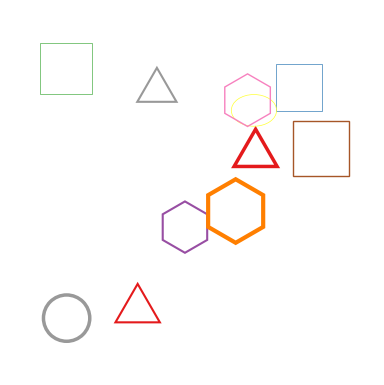[{"shape": "triangle", "thickness": 2.5, "radius": 0.32, "center": [0.664, 0.6]}, {"shape": "triangle", "thickness": 1.5, "radius": 0.33, "center": [0.358, 0.196]}, {"shape": "square", "thickness": 0.5, "radius": 0.3, "center": [0.776, 0.772]}, {"shape": "square", "thickness": 0.5, "radius": 0.33, "center": [0.172, 0.822]}, {"shape": "hexagon", "thickness": 1.5, "radius": 0.33, "center": [0.48, 0.41]}, {"shape": "hexagon", "thickness": 3, "radius": 0.41, "center": [0.612, 0.452]}, {"shape": "oval", "thickness": 0.5, "radius": 0.29, "center": [0.66, 0.713]}, {"shape": "square", "thickness": 1, "radius": 0.36, "center": [0.833, 0.614]}, {"shape": "hexagon", "thickness": 1, "radius": 0.34, "center": [0.643, 0.74]}, {"shape": "triangle", "thickness": 1.5, "radius": 0.29, "center": [0.408, 0.765]}, {"shape": "circle", "thickness": 2.5, "radius": 0.3, "center": [0.173, 0.174]}]